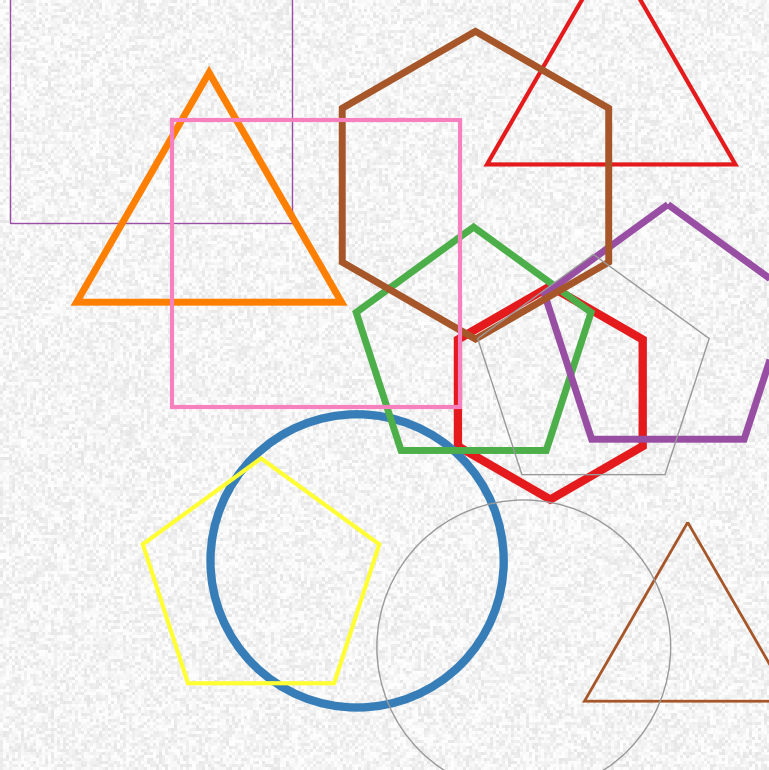[{"shape": "triangle", "thickness": 1.5, "radius": 0.93, "center": [0.794, 0.88]}, {"shape": "hexagon", "thickness": 3, "radius": 0.69, "center": [0.715, 0.49]}, {"shape": "circle", "thickness": 3, "radius": 0.95, "center": [0.464, 0.272]}, {"shape": "pentagon", "thickness": 2.5, "radius": 0.8, "center": [0.615, 0.545]}, {"shape": "pentagon", "thickness": 2.5, "radius": 0.84, "center": [0.867, 0.566]}, {"shape": "square", "thickness": 0.5, "radius": 0.92, "center": [0.196, 0.894]}, {"shape": "triangle", "thickness": 2.5, "radius": 0.99, "center": [0.272, 0.707]}, {"shape": "pentagon", "thickness": 1.5, "radius": 0.81, "center": [0.339, 0.243]}, {"shape": "hexagon", "thickness": 2.5, "radius": 1.0, "center": [0.617, 0.759]}, {"shape": "triangle", "thickness": 1, "radius": 0.77, "center": [0.893, 0.167]}, {"shape": "square", "thickness": 1.5, "radius": 0.93, "center": [0.41, 0.658]}, {"shape": "pentagon", "thickness": 0.5, "radius": 0.79, "center": [0.771, 0.511]}, {"shape": "circle", "thickness": 0.5, "radius": 0.95, "center": [0.68, 0.16]}]